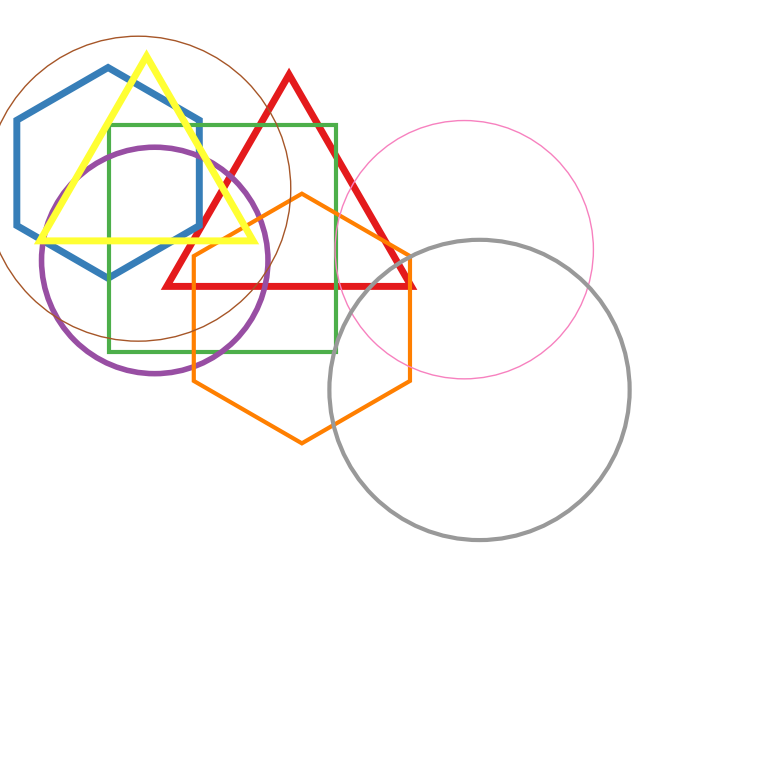[{"shape": "triangle", "thickness": 2.5, "radius": 0.92, "center": [0.375, 0.72]}, {"shape": "hexagon", "thickness": 2.5, "radius": 0.68, "center": [0.14, 0.775]}, {"shape": "square", "thickness": 1.5, "radius": 0.73, "center": [0.289, 0.69]}, {"shape": "circle", "thickness": 2, "radius": 0.74, "center": [0.201, 0.662]}, {"shape": "hexagon", "thickness": 1.5, "radius": 0.81, "center": [0.392, 0.586]}, {"shape": "triangle", "thickness": 2.5, "radius": 0.8, "center": [0.19, 0.767]}, {"shape": "circle", "thickness": 0.5, "radius": 0.99, "center": [0.18, 0.755]}, {"shape": "circle", "thickness": 0.5, "radius": 0.84, "center": [0.603, 0.676]}, {"shape": "circle", "thickness": 1.5, "radius": 0.97, "center": [0.623, 0.494]}]